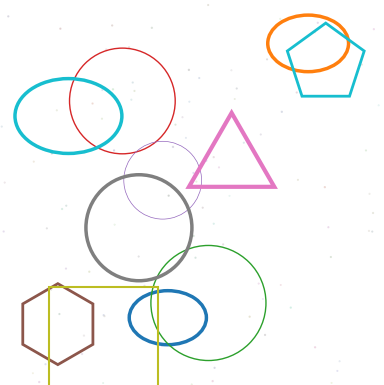[{"shape": "oval", "thickness": 2.5, "radius": 0.5, "center": [0.436, 0.175]}, {"shape": "oval", "thickness": 2.5, "radius": 0.52, "center": [0.8, 0.887]}, {"shape": "circle", "thickness": 1, "radius": 0.75, "center": [0.541, 0.213]}, {"shape": "circle", "thickness": 1, "radius": 0.69, "center": [0.318, 0.738]}, {"shape": "circle", "thickness": 0.5, "radius": 0.51, "center": [0.423, 0.532]}, {"shape": "hexagon", "thickness": 2, "radius": 0.53, "center": [0.15, 0.158]}, {"shape": "triangle", "thickness": 3, "radius": 0.64, "center": [0.602, 0.579]}, {"shape": "circle", "thickness": 2.5, "radius": 0.69, "center": [0.361, 0.408]}, {"shape": "square", "thickness": 1.5, "radius": 0.71, "center": [0.268, 0.113]}, {"shape": "pentagon", "thickness": 2, "radius": 0.52, "center": [0.846, 0.835]}, {"shape": "oval", "thickness": 2.5, "radius": 0.69, "center": [0.178, 0.699]}]